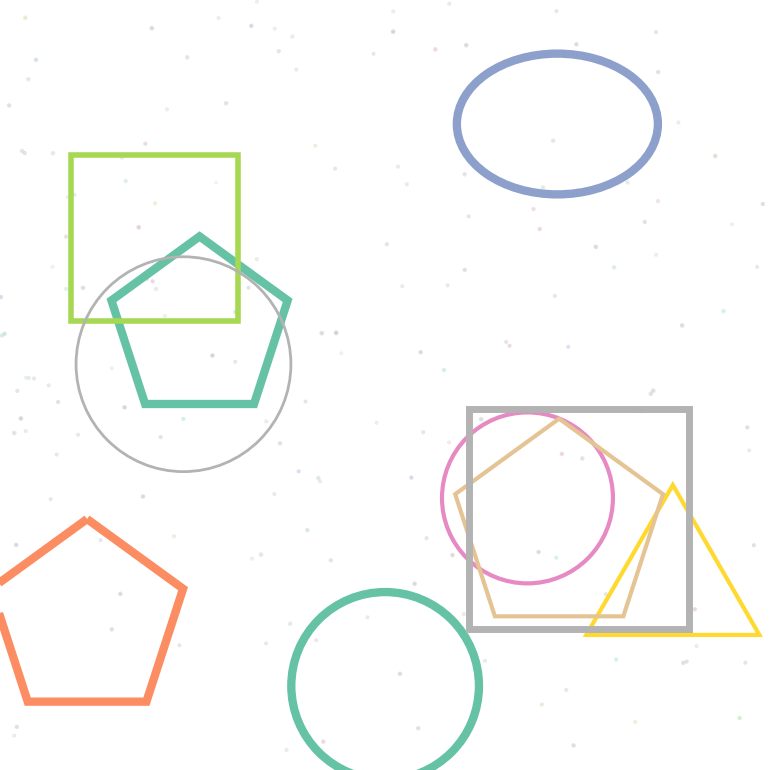[{"shape": "circle", "thickness": 3, "radius": 0.61, "center": [0.5, 0.109]}, {"shape": "pentagon", "thickness": 3, "radius": 0.6, "center": [0.259, 0.573]}, {"shape": "pentagon", "thickness": 3, "radius": 0.66, "center": [0.113, 0.195]}, {"shape": "oval", "thickness": 3, "radius": 0.65, "center": [0.724, 0.839]}, {"shape": "circle", "thickness": 1.5, "radius": 0.56, "center": [0.685, 0.353]}, {"shape": "square", "thickness": 2, "radius": 0.54, "center": [0.201, 0.691]}, {"shape": "triangle", "thickness": 1.5, "radius": 0.65, "center": [0.874, 0.24]}, {"shape": "pentagon", "thickness": 1.5, "radius": 0.71, "center": [0.726, 0.314]}, {"shape": "circle", "thickness": 1, "radius": 0.7, "center": [0.238, 0.527]}, {"shape": "square", "thickness": 2.5, "radius": 0.71, "center": [0.751, 0.326]}]